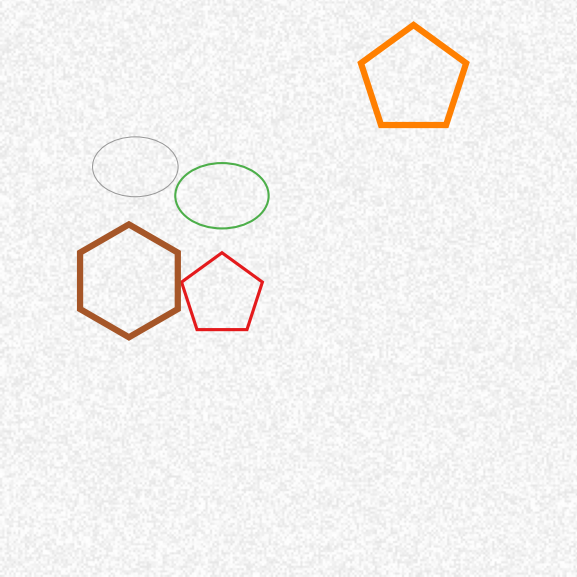[{"shape": "pentagon", "thickness": 1.5, "radius": 0.37, "center": [0.384, 0.488]}, {"shape": "oval", "thickness": 1, "radius": 0.4, "center": [0.384, 0.66]}, {"shape": "pentagon", "thickness": 3, "radius": 0.48, "center": [0.716, 0.86]}, {"shape": "hexagon", "thickness": 3, "radius": 0.49, "center": [0.223, 0.513]}, {"shape": "oval", "thickness": 0.5, "radius": 0.37, "center": [0.234, 0.71]}]